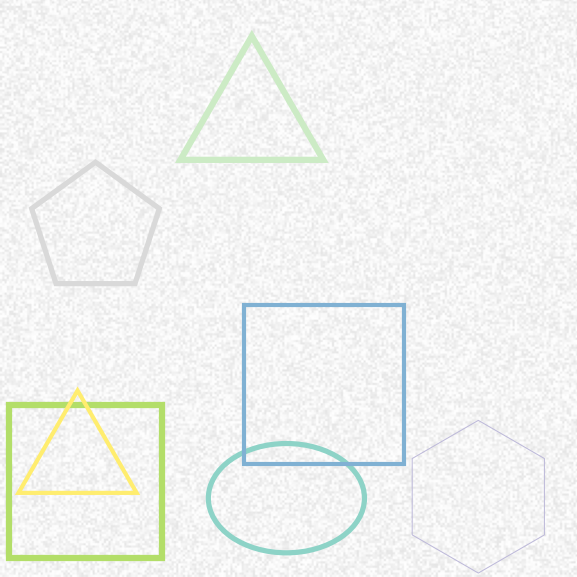[{"shape": "oval", "thickness": 2.5, "radius": 0.68, "center": [0.496, 0.137]}, {"shape": "hexagon", "thickness": 0.5, "radius": 0.66, "center": [0.828, 0.139]}, {"shape": "square", "thickness": 2, "radius": 0.69, "center": [0.561, 0.333]}, {"shape": "square", "thickness": 3, "radius": 0.66, "center": [0.149, 0.165]}, {"shape": "pentagon", "thickness": 2.5, "radius": 0.58, "center": [0.165, 0.602]}, {"shape": "triangle", "thickness": 3, "radius": 0.71, "center": [0.436, 0.794]}, {"shape": "triangle", "thickness": 2, "radius": 0.59, "center": [0.134, 0.205]}]